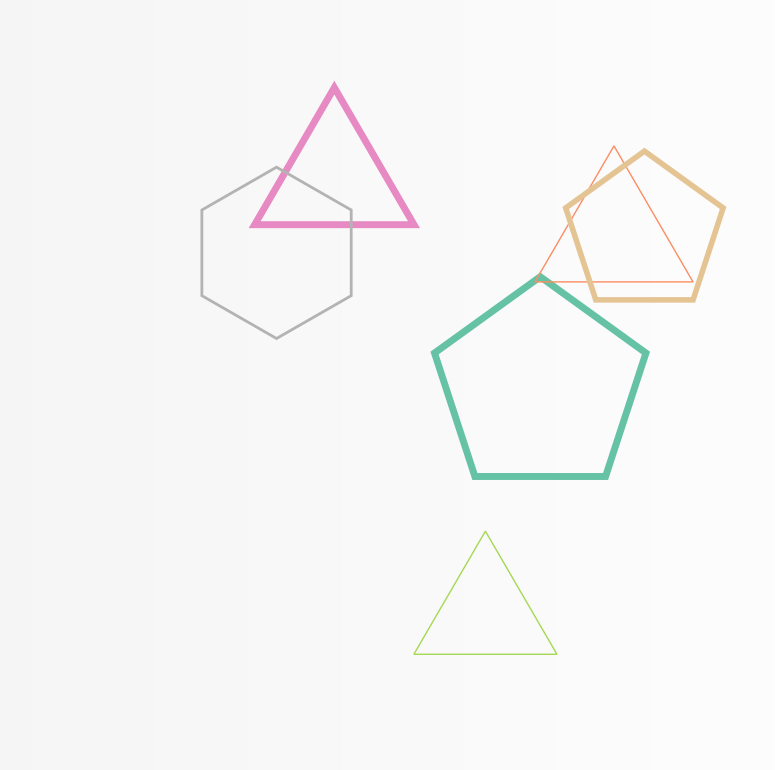[{"shape": "pentagon", "thickness": 2.5, "radius": 0.72, "center": [0.697, 0.497]}, {"shape": "triangle", "thickness": 0.5, "radius": 0.59, "center": [0.792, 0.693]}, {"shape": "triangle", "thickness": 2.5, "radius": 0.59, "center": [0.431, 0.768]}, {"shape": "triangle", "thickness": 0.5, "radius": 0.53, "center": [0.626, 0.204]}, {"shape": "pentagon", "thickness": 2, "radius": 0.53, "center": [0.832, 0.697]}, {"shape": "hexagon", "thickness": 1, "radius": 0.56, "center": [0.357, 0.672]}]